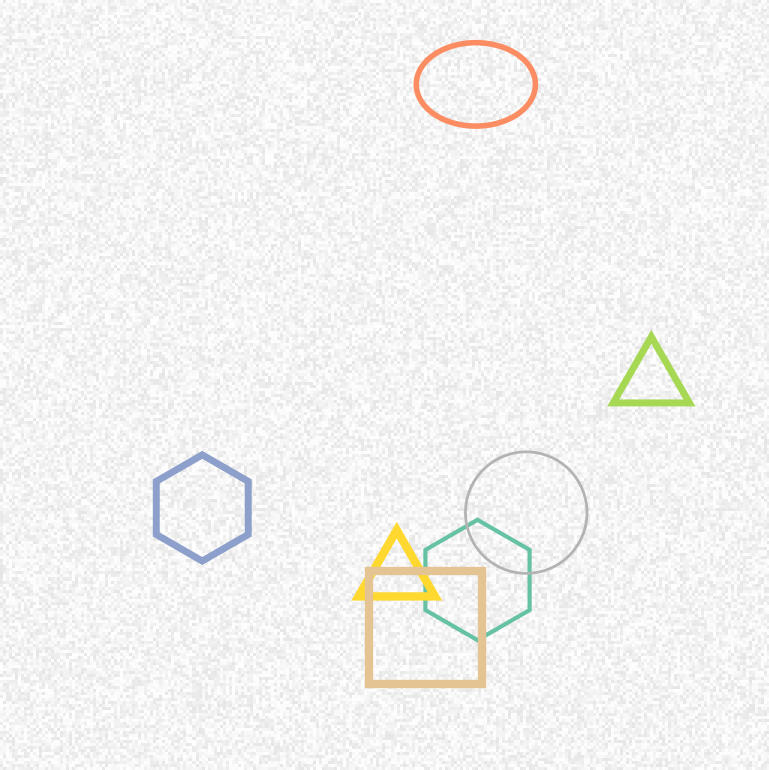[{"shape": "hexagon", "thickness": 1.5, "radius": 0.39, "center": [0.62, 0.247]}, {"shape": "oval", "thickness": 2, "radius": 0.39, "center": [0.618, 0.89]}, {"shape": "hexagon", "thickness": 2.5, "radius": 0.34, "center": [0.263, 0.34]}, {"shape": "triangle", "thickness": 2.5, "radius": 0.29, "center": [0.846, 0.505]}, {"shape": "triangle", "thickness": 3, "radius": 0.29, "center": [0.515, 0.254]}, {"shape": "square", "thickness": 3, "radius": 0.37, "center": [0.553, 0.185]}, {"shape": "circle", "thickness": 1, "radius": 0.39, "center": [0.683, 0.334]}]